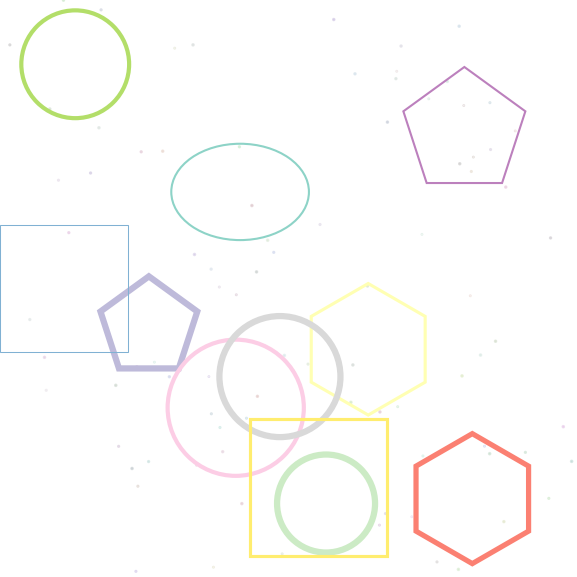[{"shape": "oval", "thickness": 1, "radius": 0.6, "center": [0.416, 0.667]}, {"shape": "hexagon", "thickness": 1.5, "radius": 0.57, "center": [0.638, 0.394]}, {"shape": "pentagon", "thickness": 3, "radius": 0.44, "center": [0.258, 0.432]}, {"shape": "hexagon", "thickness": 2.5, "radius": 0.56, "center": [0.818, 0.136]}, {"shape": "square", "thickness": 0.5, "radius": 0.55, "center": [0.111, 0.5]}, {"shape": "circle", "thickness": 2, "radius": 0.47, "center": [0.13, 0.888]}, {"shape": "circle", "thickness": 2, "radius": 0.59, "center": [0.408, 0.293]}, {"shape": "circle", "thickness": 3, "radius": 0.52, "center": [0.485, 0.347]}, {"shape": "pentagon", "thickness": 1, "radius": 0.56, "center": [0.804, 0.772]}, {"shape": "circle", "thickness": 3, "radius": 0.42, "center": [0.565, 0.127]}, {"shape": "square", "thickness": 1.5, "radius": 0.59, "center": [0.552, 0.155]}]